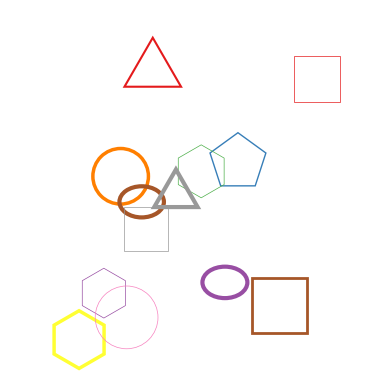[{"shape": "square", "thickness": 0.5, "radius": 0.3, "center": [0.824, 0.795]}, {"shape": "triangle", "thickness": 1.5, "radius": 0.42, "center": [0.397, 0.817]}, {"shape": "pentagon", "thickness": 1, "radius": 0.38, "center": [0.618, 0.579]}, {"shape": "hexagon", "thickness": 0.5, "radius": 0.34, "center": [0.523, 0.555]}, {"shape": "oval", "thickness": 3, "radius": 0.29, "center": [0.584, 0.267]}, {"shape": "hexagon", "thickness": 0.5, "radius": 0.32, "center": [0.27, 0.239]}, {"shape": "circle", "thickness": 2.5, "radius": 0.36, "center": [0.313, 0.542]}, {"shape": "hexagon", "thickness": 2.5, "radius": 0.37, "center": [0.205, 0.118]}, {"shape": "square", "thickness": 2, "radius": 0.36, "center": [0.725, 0.206]}, {"shape": "oval", "thickness": 3, "radius": 0.29, "center": [0.368, 0.476]}, {"shape": "circle", "thickness": 0.5, "radius": 0.41, "center": [0.329, 0.176]}, {"shape": "triangle", "thickness": 3, "radius": 0.33, "center": [0.457, 0.495]}, {"shape": "square", "thickness": 0.5, "radius": 0.29, "center": [0.378, 0.405]}]